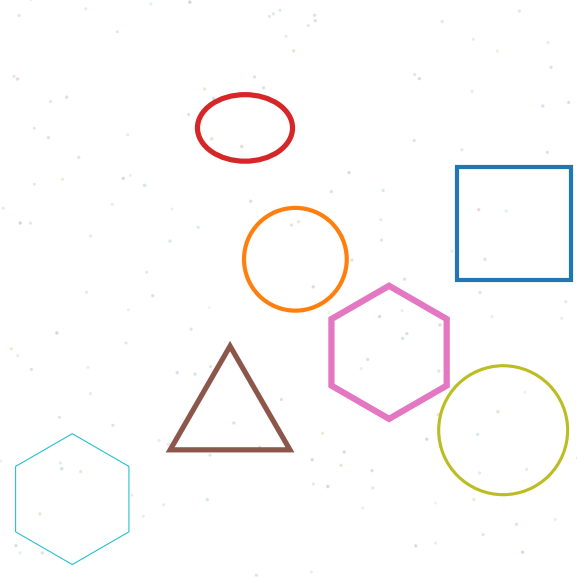[{"shape": "square", "thickness": 2, "radius": 0.49, "center": [0.89, 0.612]}, {"shape": "circle", "thickness": 2, "radius": 0.44, "center": [0.511, 0.55]}, {"shape": "oval", "thickness": 2.5, "radius": 0.41, "center": [0.424, 0.778]}, {"shape": "triangle", "thickness": 2.5, "radius": 0.6, "center": [0.398, 0.28]}, {"shape": "hexagon", "thickness": 3, "radius": 0.58, "center": [0.674, 0.389]}, {"shape": "circle", "thickness": 1.5, "radius": 0.56, "center": [0.871, 0.254]}, {"shape": "hexagon", "thickness": 0.5, "radius": 0.57, "center": [0.125, 0.135]}]